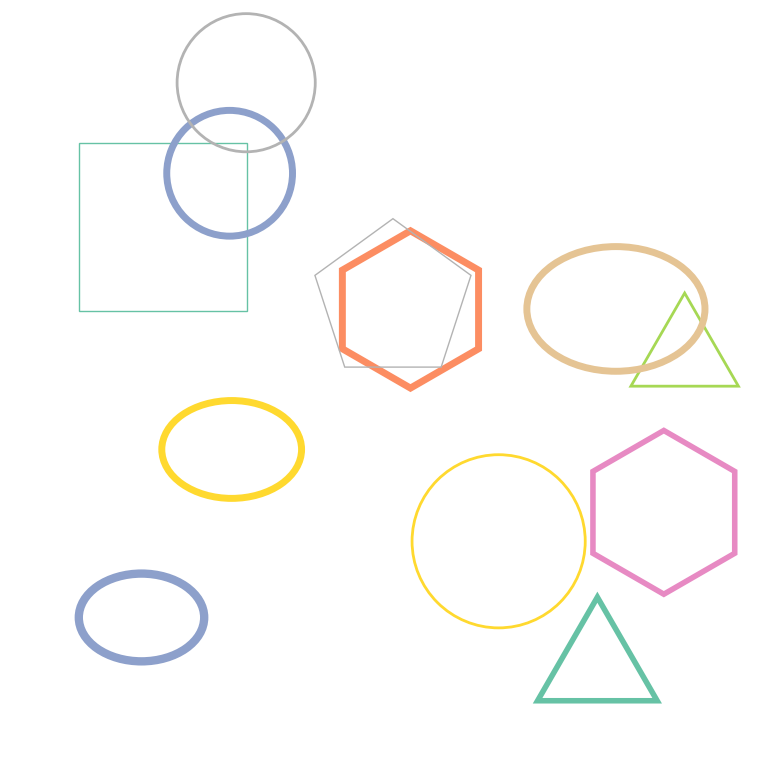[{"shape": "triangle", "thickness": 2, "radius": 0.45, "center": [0.776, 0.135]}, {"shape": "square", "thickness": 0.5, "radius": 0.55, "center": [0.212, 0.705]}, {"shape": "hexagon", "thickness": 2.5, "radius": 0.51, "center": [0.533, 0.598]}, {"shape": "oval", "thickness": 3, "radius": 0.41, "center": [0.184, 0.198]}, {"shape": "circle", "thickness": 2.5, "radius": 0.41, "center": [0.298, 0.775]}, {"shape": "hexagon", "thickness": 2, "radius": 0.53, "center": [0.862, 0.335]}, {"shape": "triangle", "thickness": 1, "radius": 0.4, "center": [0.889, 0.539]}, {"shape": "oval", "thickness": 2.5, "radius": 0.45, "center": [0.301, 0.416]}, {"shape": "circle", "thickness": 1, "radius": 0.56, "center": [0.648, 0.297]}, {"shape": "oval", "thickness": 2.5, "radius": 0.58, "center": [0.8, 0.599]}, {"shape": "circle", "thickness": 1, "radius": 0.45, "center": [0.32, 0.893]}, {"shape": "pentagon", "thickness": 0.5, "radius": 0.53, "center": [0.51, 0.609]}]